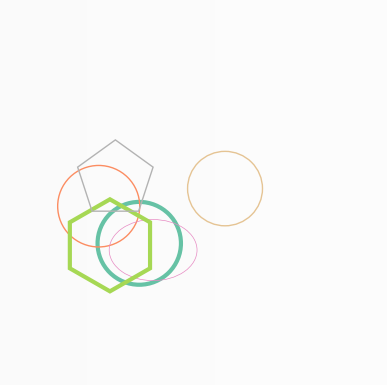[{"shape": "circle", "thickness": 3, "radius": 0.54, "center": [0.359, 0.368]}, {"shape": "circle", "thickness": 1, "radius": 0.53, "center": [0.255, 0.464]}, {"shape": "oval", "thickness": 0.5, "radius": 0.57, "center": [0.395, 0.35]}, {"shape": "hexagon", "thickness": 3, "radius": 0.6, "center": [0.284, 0.363]}, {"shape": "circle", "thickness": 1, "radius": 0.48, "center": [0.581, 0.51]}, {"shape": "pentagon", "thickness": 1, "radius": 0.51, "center": [0.298, 0.534]}]